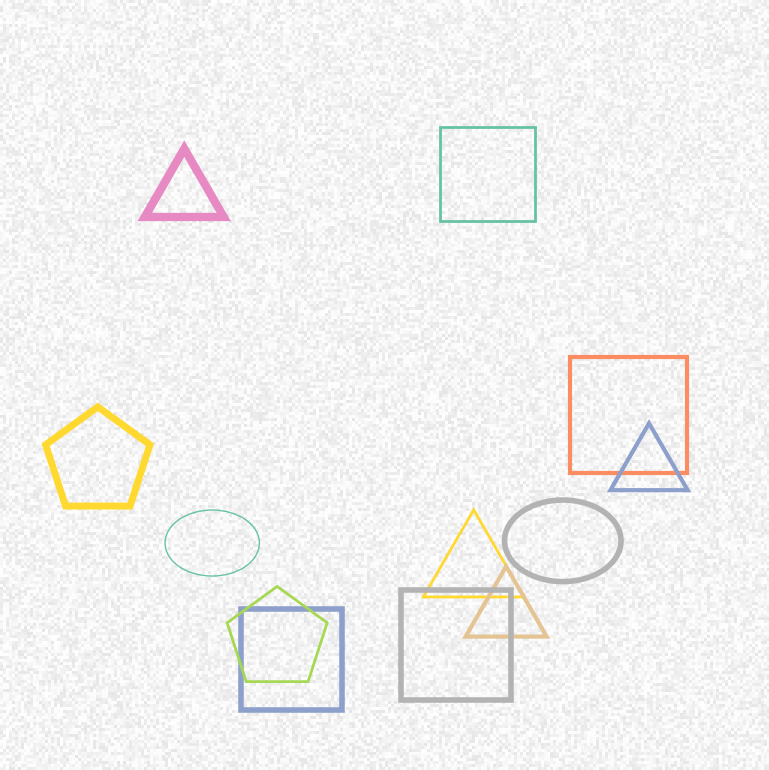[{"shape": "oval", "thickness": 0.5, "radius": 0.31, "center": [0.276, 0.295]}, {"shape": "square", "thickness": 1, "radius": 0.31, "center": [0.634, 0.774]}, {"shape": "square", "thickness": 1.5, "radius": 0.38, "center": [0.817, 0.461]}, {"shape": "triangle", "thickness": 1.5, "radius": 0.29, "center": [0.843, 0.392]}, {"shape": "square", "thickness": 2, "radius": 0.33, "center": [0.378, 0.144]}, {"shape": "triangle", "thickness": 3, "radius": 0.3, "center": [0.239, 0.748]}, {"shape": "pentagon", "thickness": 1, "radius": 0.34, "center": [0.36, 0.17]}, {"shape": "triangle", "thickness": 1, "radius": 0.38, "center": [0.615, 0.262]}, {"shape": "pentagon", "thickness": 2.5, "radius": 0.36, "center": [0.127, 0.4]}, {"shape": "triangle", "thickness": 1.5, "radius": 0.3, "center": [0.657, 0.204]}, {"shape": "oval", "thickness": 2, "radius": 0.38, "center": [0.731, 0.298]}, {"shape": "square", "thickness": 2, "radius": 0.36, "center": [0.592, 0.162]}]